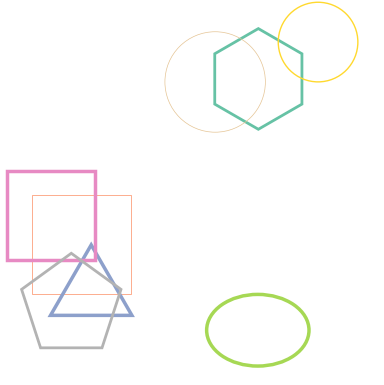[{"shape": "hexagon", "thickness": 2, "radius": 0.65, "center": [0.671, 0.795]}, {"shape": "square", "thickness": 0.5, "radius": 0.64, "center": [0.211, 0.366]}, {"shape": "triangle", "thickness": 2.5, "radius": 0.61, "center": [0.237, 0.242]}, {"shape": "square", "thickness": 2.5, "radius": 0.57, "center": [0.133, 0.44]}, {"shape": "oval", "thickness": 2.5, "radius": 0.66, "center": [0.67, 0.142]}, {"shape": "circle", "thickness": 1, "radius": 0.52, "center": [0.826, 0.891]}, {"shape": "circle", "thickness": 0.5, "radius": 0.65, "center": [0.559, 0.787]}, {"shape": "pentagon", "thickness": 2, "radius": 0.68, "center": [0.185, 0.206]}]